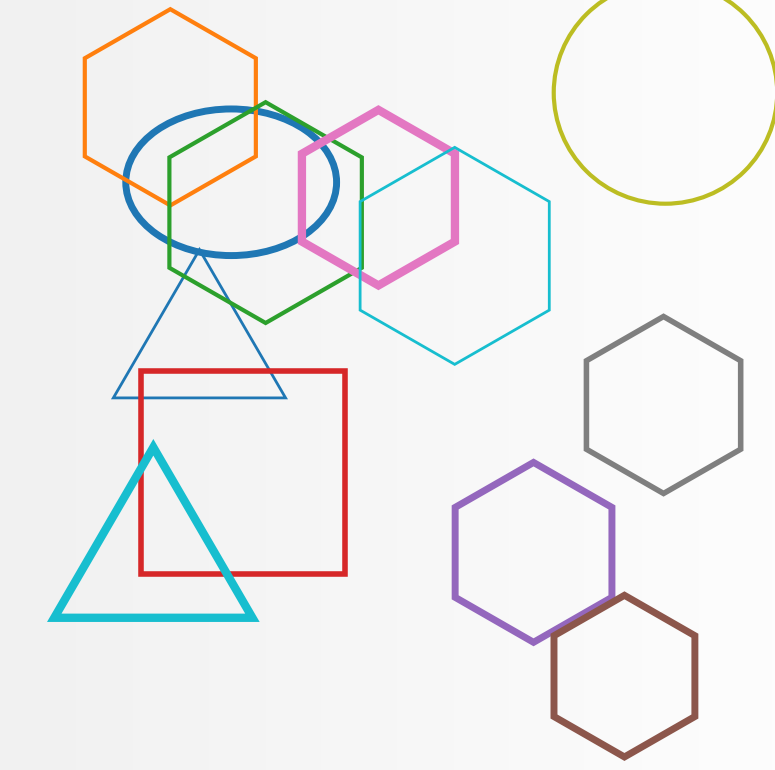[{"shape": "triangle", "thickness": 1, "radius": 0.64, "center": [0.257, 0.547]}, {"shape": "oval", "thickness": 2.5, "radius": 0.68, "center": [0.298, 0.763]}, {"shape": "hexagon", "thickness": 1.5, "radius": 0.64, "center": [0.22, 0.861]}, {"shape": "hexagon", "thickness": 1.5, "radius": 0.72, "center": [0.343, 0.724]}, {"shape": "square", "thickness": 2, "radius": 0.66, "center": [0.314, 0.387]}, {"shape": "hexagon", "thickness": 2.5, "radius": 0.58, "center": [0.688, 0.283]}, {"shape": "hexagon", "thickness": 2.5, "radius": 0.52, "center": [0.806, 0.122]}, {"shape": "hexagon", "thickness": 3, "radius": 0.57, "center": [0.488, 0.743]}, {"shape": "hexagon", "thickness": 2, "radius": 0.57, "center": [0.856, 0.474]}, {"shape": "circle", "thickness": 1.5, "radius": 0.72, "center": [0.859, 0.88]}, {"shape": "hexagon", "thickness": 1, "radius": 0.7, "center": [0.587, 0.668]}, {"shape": "triangle", "thickness": 3, "radius": 0.74, "center": [0.198, 0.272]}]